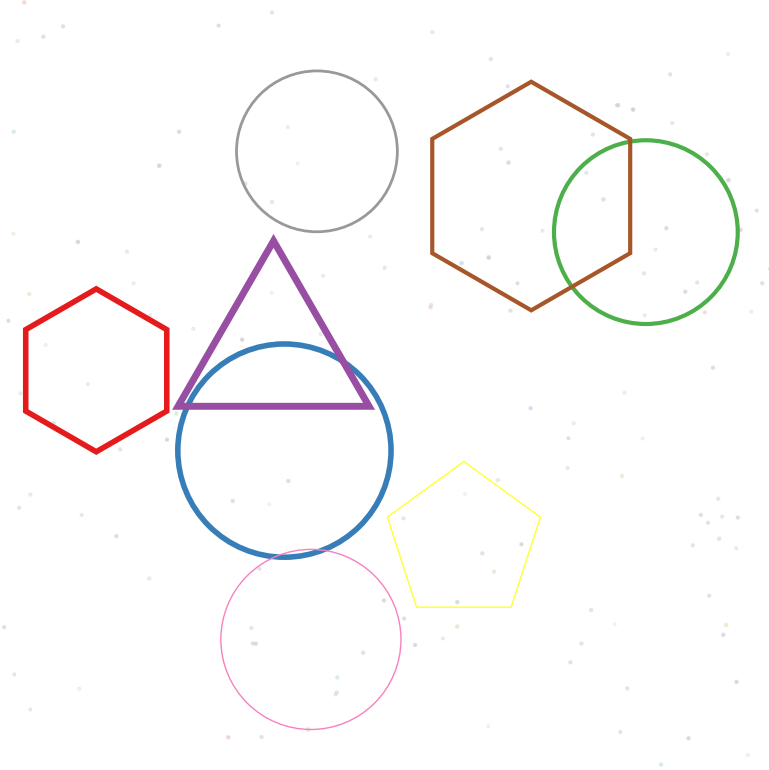[{"shape": "hexagon", "thickness": 2, "radius": 0.53, "center": [0.125, 0.519]}, {"shape": "circle", "thickness": 2, "radius": 0.69, "center": [0.369, 0.415]}, {"shape": "circle", "thickness": 1.5, "radius": 0.6, "center": [0.839, 0.699]}, {"shape": "triangle", "thickness": 2.5, "radius": 0.72, "center": [0.355, 0.544]}, {"shape": "pentagon", "thickness": 0.5, "radius": 0.52, "center": [0.602, 0.296]}, {"shape": "hexagon", "thickness": 1.5, "radius": 0.74, "center": [0.69, 0.745]}, {"shape": "circle", "thickness": 0.5, "radius": 0.58, "center": [0.404, 0.17]}, {"shape": "circle", "thickness": 1, "radius": 0.52, "center": [0.412, 0.803]}]